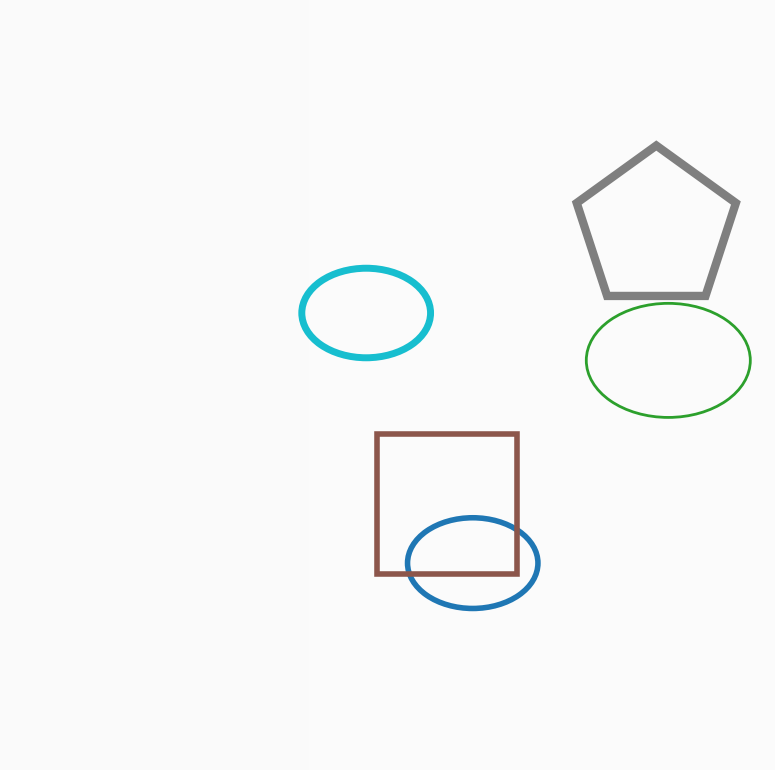[{"shape": "oval", "thickness": 2, "radius": 0.42, "center": [0.61, 0.269]}, {"shape": "oval", "thickness": 1, "radius": 0.53, "center": [0.862, 0.532]}, {"shape": "square", "thickness": 2, "radius": 0.45, "center": [0.577, 0.346]}, {"shape": "pentagon", "thickness": 3, "radius": 0.54, "center": [0.847, 0.703]}, {"shape": "oval", "thickness": 2.5, "radius": 0.42, "center": [0.472, 0.594]}]